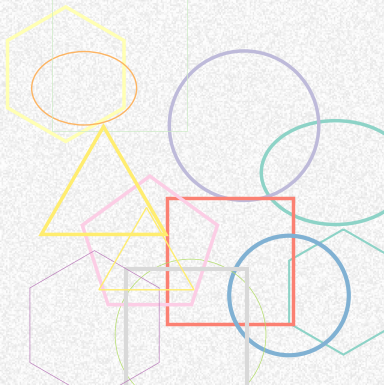[{"shape": "hexagon", "thickness": 1.5, "radius": 0.81, "center": [0.892, 0.242]}, {"shape": "oval", "thickness": 2.5, "radius": 0.96, "center": [0.871, 0.552]}, {"shape": "hexagon", "thickness": 2.5, "radius": 0.87, "center": [0.171, 0.807]}, {"shape": "circle", "thickness": 2.5, "radius": 0.97, "center": [0.634, 0.674]}, {"shape": "square", "thickness": 2.5, "radius": 0.82, "center": [0.598, 0.322]}, {"shape": "circle", "thickness": 3, "radius": 0.78, "center": [0.751, 0.233]}, {"shape": "oval", "thickness": 1, "radius": 0.68, "center": [0.219, 0.771]}, {"shape": "circle", "thickness": 0.5, "radius": 0.98, "center": [0.495, 0.131]}, {"shape": "pentagon", "thickness": 2.5, "radius": 0.92, "center": [0.389, 0.358]}, {"shape": "square", "thickness": 3, "radius": 0.78, "center": [0.485, 0.144]}, {"shape": "hexagon", "thickness": 0.5, "radius": 0.97, "center": [0.246, 0.155]}, {"shape": "square", "thickness": 0.5, "radius": 0.88, "center": [0.311, 0.834]}, {"shape": "triangle", "thickness": 1, "radius": 0.71, "center": [0.38, 0.319]}, {"shape": "triangle", "thickness": 2.5, "radius": 0.93, "center": [0.269, 0.484]}]